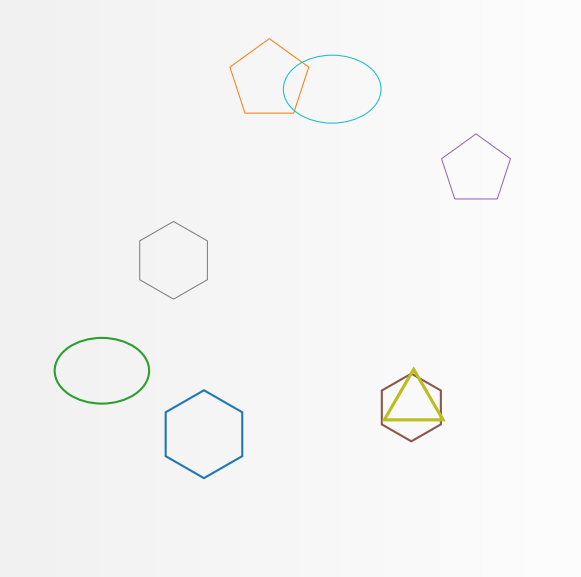[{"shape": "hexagon", "thickness": 1, "radius": 0.38, "center": [0.351, 0.247]}, {"shape": "pentagon", "thickness": 0.5, "radius": 0.36, "center": [0.463, 0.861]}, {"shape": "oval", "thickness": 1, "radius": 0.41, "center": [0.175, 0.357]}, {"shape": "pentagon", "thickness": 0.5, "radius": 0.31, "center": [0.819, 0.705]}, {"shape": "hexagon", "thickness": 1, "radius": 0.29, "center": [0.708, 0.294]}, {"shape": "hexagon", "thickness": 0.5, "radius": 0.34, "center": [0.299, 0.548]}, {"shape": "triangle", "thickness": 1.5, "radius": 0.29, "center": [0.712, 0.301]}, {"shape": "oval", "thickness": 0.5, "radius": 0.42, "center": [0.572, 0.845]}]